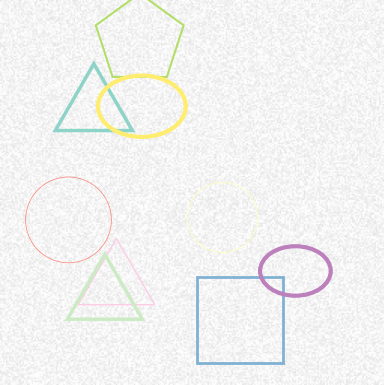[{"shape": "triangle", "thickness": 2.5, "radius": 0.58, "center": [0.244, 0.719]}, {"shape": "circle", "thickness": 0.5, "radius": 0.46, "center": [0.578, 0.435]}, {"shape": "circle", "thickness": 0.5, "radius": 0.56, "center": [0.178, 0.429]}, {"shape": "square", "thickness": 2, "radius": 0.56, "center": [0.622, 0.169]}, {"shape": "pentagon", "thickness": 1.5, "radius": 0.6, "center": [0.363, 0.897]}, {"shape": "triangle", "thickness": 1, "radius": 0.57, "center": [0.302, 0.266]}, {"shape": "oval", "thickness": 3, "radius": 0.46, "center": [0.767, 0.296]}, {"shape": "triangle", "thickness": 2.5, "radius": 0.56, "center": [0.272, 0.227]}, {"shape": "oval", "thickness": 3, "radius": 0.57, "center": [0.368, 0.724]}]